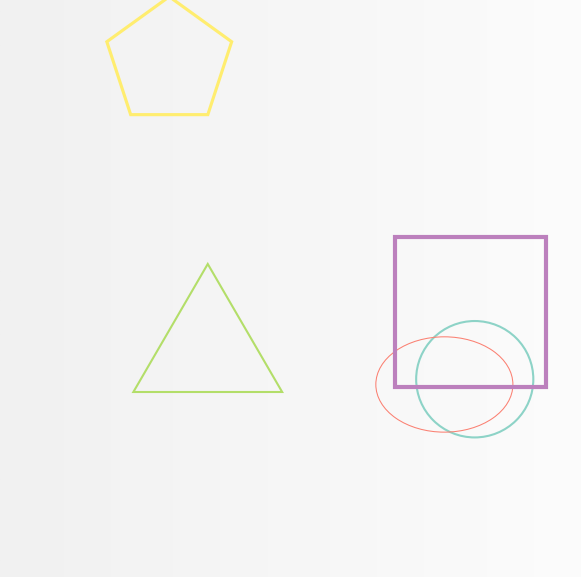[{"shape": "circle", "thickness": 1, "radius": 0.5, "center": [0.817, 0.342]}, {"shape": "oval", "thickness": 0.5, "radius": 0.59, "center": [0.764, 0.333]}, {"shape": "triangle", "thickness": 1, "radius": 0.74, "center": [0.357, 0.394]}, {"shape": "square", "thickness": 2, "radius": 0.65, "center": [0.809, 0.459]}, {"shape": "pentagon", "thickness": 1.5, "radius": 0.56, "center": [0.291, 0.892]}]